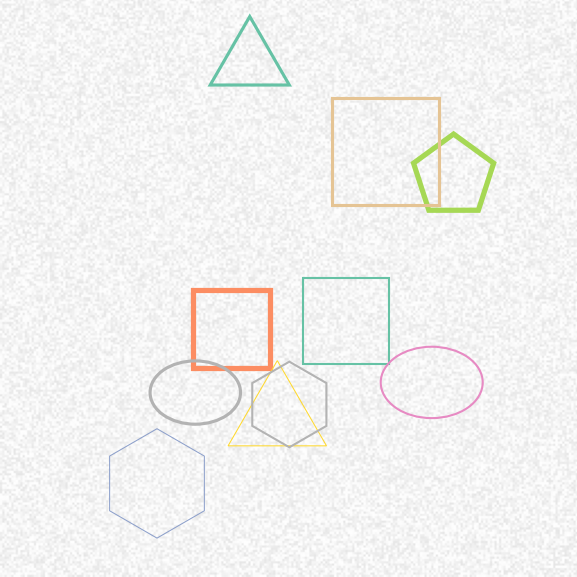[{"shape": "triangle", "thickness": 1.5, "radius": 0.4, "center": [0.432, 0.891]}, {"shape": "square", "thickness": 1, "radius": 0.37, "center": [0.6, 0.443]}, {"shape": "square", "thickness": 2.5, "radius": 0.34, "center": [0.401, 0.429]}, {"shape": "hexagon", "thickness": 0.5, "radius": 0.47, "center": [0.272, 0.162]}, {"shape": "oval", "thickness": 1, "radius": 0.44, "center": [0.748, 0.337]}, {"shape": "pentagon", "thickness": 2.5, "radius": 0.36, "center": [0.785, 0.694]}, {"shape": "triangle", "thickness": 0.5, "radius": 0.49, "center": [0.48, 0.276]}, {"shape": "square", "thickness": 1.5, "radius": 0.46, "center": [0.668, 0.737]}, {"shape": "hexagon", "thickness": 1, "radius": 0.37, "center": [0.501, 0.299]}, {"shape": "oval", "thickness": 1.5, "radius": 0.39, "center": [0.338, 0.319]}]